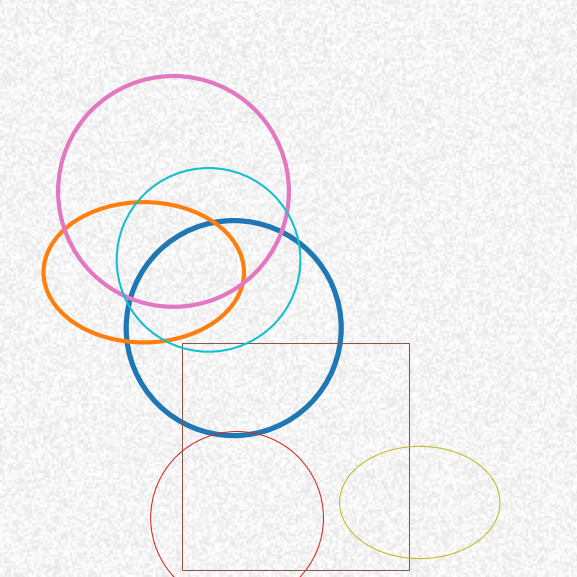[{"shape": "circle", "thickness": 2.5, "radius": 0.93, "center": [0.405, 0.431]}, {"shape": "oval", "thickness": 2, "radius": 0.87, "center": [0.249, 0.528]}, {"shape": "circle", "thickness": 0.5, "radius": 0.75, "center": [0.411, 0.102]}, {"shape": "square", "thickness": 0.5, "radius": 0.98, "center": [0.512, 0.208]}, {"shape": "circle", "thickness": 2, "radius": 1.0, "center": [0.3, 0.668]}, {"shape": "oval", "thickness": 0.5, "radius": 0.69, "center": [0.727, 0.129]}, {"shape": "circle", "thickness": 1, "radius": 0.8, "center": [0.361, 0.549]}]